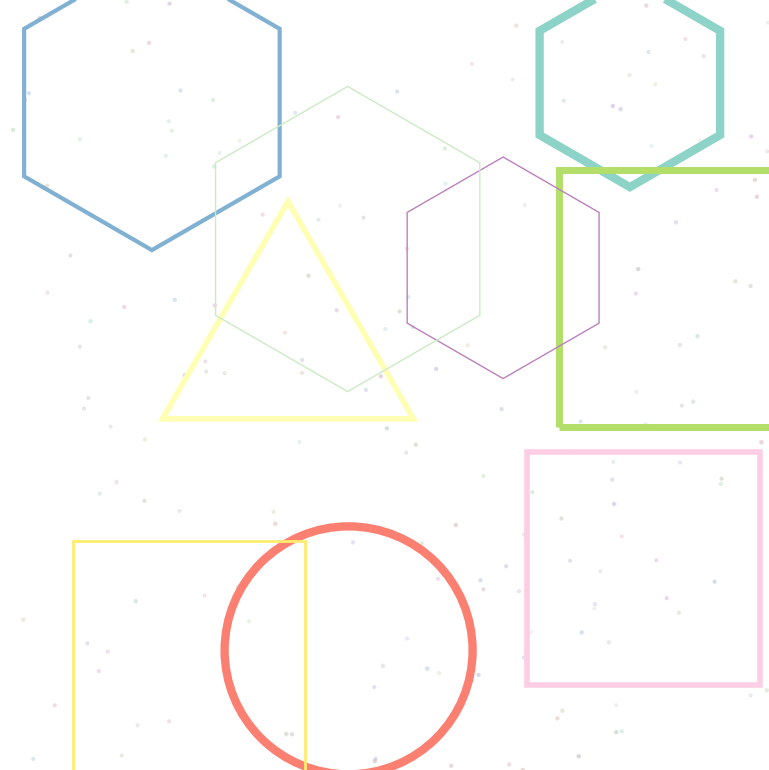[{"shape": "hexagon", "thickness": 3, "radius": 0.68, "center": [0.818, 0.892]}, {"shape": "triangle", "thickness": 2, "radius": 0.94, "center": [0.374, 0.55]}, {"shape": "circle", "thickness": 3, "radius": 0.81, "center": [0.453, 0.155]}, {"shape": "hexagon", "thickness": 1.5, "radius": 0.96, "center": [0.197, 0.867]}, {"shape": "square", "thickness": 2.5, "radius": 0.83, "center": [0.892, 0.613]}, {"shape": "square", "thickness": 2, "radius": 0.76, "center": [0.835, 0.262]}, {"shape": "hexagon", "thickness": 0.5, "radius": 0.72, "center": [0.653, 0.652]}, {"shape": "hexagon", "thickness": 0.5, "radius": 0.99, "center": [0.452, 0.69]}, {"shape": "square", "thickness": 1, "radius": 0.75, "center": [0.246, 0.147]}]